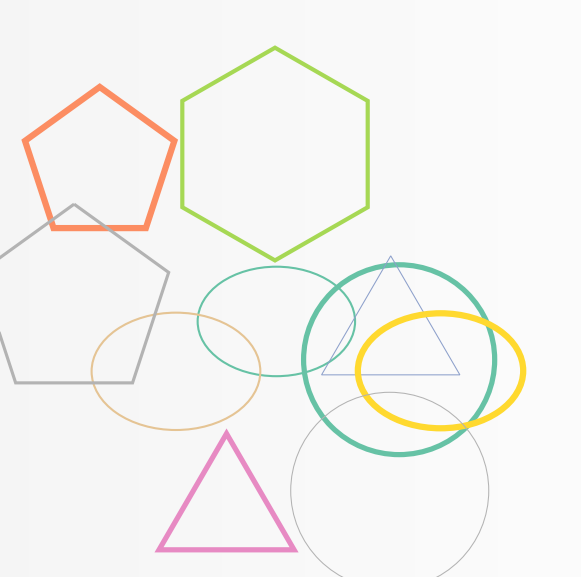[{"shape": "circle", "thickness": 2.5, "radius": 0.82, "center": [0.687, 0.376]}, {"shape": "oval", "thickness": 1, "radius": 0.68, "center": [0.475, 0.443]}, {"shape": "pentagon", "thickness": 3, "radius": 0.68, "center": [0.172, 0.713]}, {"shape": "triangle", "thickness": 0.5, "radius": 0.69, "center": [0.672, 0.419]}, {"shape": "triangle", "thickness": 2.5, "radius": 0.67, "center": [0.39, 0.114]}, {"shape": "hexagon", "thickness": 2, "radius": 0.92, "center": [0.473, 0.732]}, {"shape": "oval", "thickness": 3, "radius": 0.71, "center": [0.758, 0.357]}, {"shape": "oval", "thickness": 1, "radius": 0.73, "center": [0.303, 0.356]}, {"shape": "circle", "thickness": 0.5, "radius": 0.85, "center": [0.671, 0.15]}, {"shape": "pentagon", "thickness": 1.5, "radius": 0.86, "center": [0.127, 0.475]}]